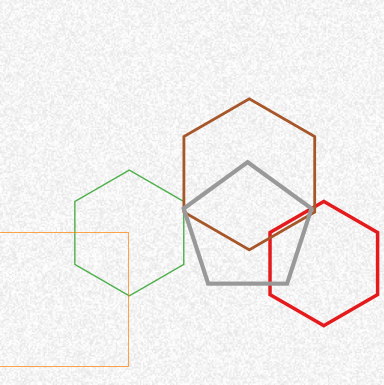[{"shape": "hexagon", "thickness": 2.5, "radius": 0.81, "center": [0.841, 0.315]}, {"shape": "hexagon", "thickness": 1, "radius": 0.82, "center": [0.336, 0.395]}, {"shape": "square", "thickness": 0.5, "radius": 0.87, "center": [0.158, 0.224]}, {"shape": "hexagon", "thickness": 2, "radius": 0.98, "center": [0.648, 0.547]}, {"shape": "pentagon", "thickness": 3, "radius": 0.87, "center": [0.643, 0.404]}]